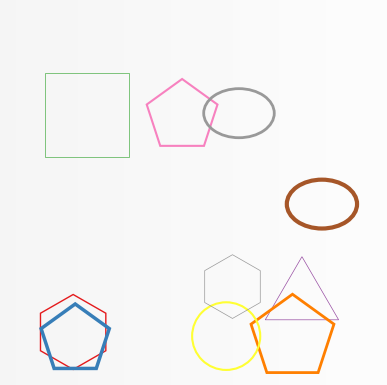[{"shape": "hexagon", "thickness": 1, "radius": 0.49, "center": [0.189, 0.138]}, {"shape": "pentagon", "thickness": 2.5, "radius": 0.46, "center": [0.194, 0.118]}, {"shape": "square", "thickness": 0.5, "radius": 0.54, "center": [0.225, 0.7]}, {"shape": "triangle", "thickness": 0.5, "radius": 0.55, "center": [0.779, 0.224]}, {"shape": "pentagon", "thickness": 2, "radius": 0.56, "center": [0.755, 0.123]}, {"shape": "circle", "thickness": 1.5, "radius": 0.44, "center": [0.584, 0.127]}, {"shape": "oval", "thickness": 3, "radius": 0.45, "center": [0.831, 0.47]}, {"shape": "pentagon", "thickness": 1.5, "radius": 0.48, "center": [0.47, 0.699]}, {"shape": "oval", "thickness": 2, "radius": 0.46, "center": [0.617, 0.706]}, {"shape": "hexagon", "thickness": 0.5, "radius": 0.41, "center": [0.6, 0.256]}]